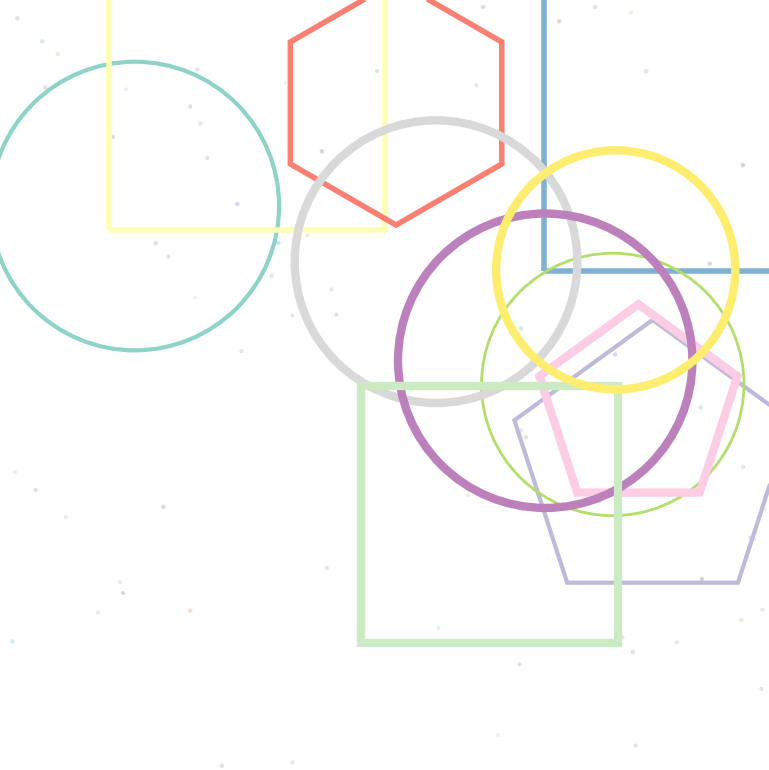[{"shape": "circle", "thickness": 1.5, "radius": 0.94, "center": [0.175, 0.732]}, {"shape": "square", "thickness": 2, "radius": 0.9, "center": [0.321, 0.881]}, {"shape": "pentagon", "thickness": 1.5, "radius": 0.94, "center": [0.847, 0.396]}, {"shape": "hexagon", "thickness": 2, "radius": 0.79, "center": [0.514, 0.866]}, {"shape": "square", "thickness": 2, "radius": 0.89, "center": [0.884, 0.826]}, {"shape": "circle", "thickness": 1, "radius": 0.85, "center": [0.796, 0.501]}, {"shape": "pentagon", "thickness": 3, "radius": 0.68, "center": [0.829, 0.47]}, {"shape": "circle", "thickness": 3, "radius": 0.92, "center": [0.566, 0.66]}, {"shape": "circle", "thickness": 3, "radius": 0.96, "center": [0.708, 0.532]}, {"shape": "square", "thickness": 3, "radius": 0.83, "center": [0.635, 0.332]}, {"shape": "circle", "thickness": 3, "radius": 0.78, "center": [0.8, 0.65]}]